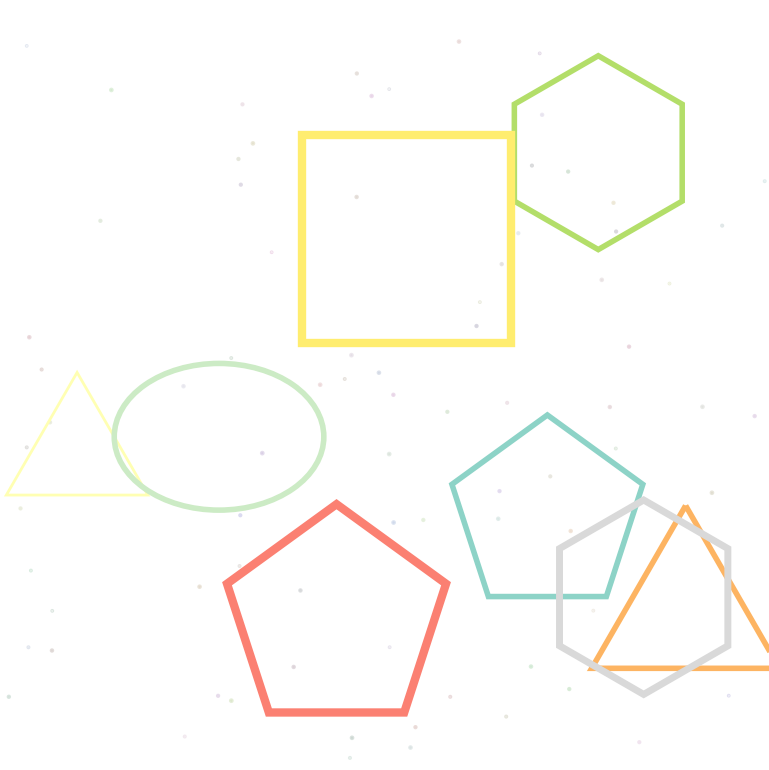[{"shape": "pentagon", "thickness": 2, "radius": 0.65, "center": [0.711, 0.331]}, {"shape": "triangle", "thickness": 1, "radius": 0.53, "center": [0.1, 0.41]}, {"shape": "pentagon", "thickness": 3, "radius": 0.75, "center": [0.437, 0.196]}, {"shape": "triangle", "thickness": 2, "radius": 0.7, "center": [0.89, 0.202]}, {"shape": "hexagon", "thickness": 2, "radius": 0.63, "center": [0.777, 0.802]}, {"shape": "hexagon", "thickness": 2.5, "radius": 0.63, "center": [0.836, 0.224]}, {"shape": "oval", "thickness": 2, "radius": 0.68, "center": [0.284, 0.433]}, {"shape": "square", "thickness": 3, "radius": 0.68, "center": [0.528, 0.69]}]